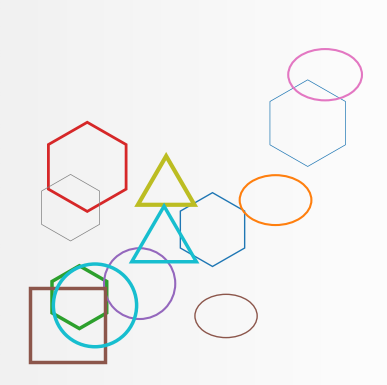[{"shape": "hexagon", "thickness": 0.5, "radius": 0.56, "center": [0.794, 0.68]}, {"shape": "hexagon", "thickness": 1, "radius": 0.48, "center": [0.548, 0.404]}, {"shape": "oval", "thickness": 1.5, "radius": 0.46, "center": [0.711, 0.48]}, {"shape": "hexagon", "thickness": 2.5, "radius": 0.41, "center": [0.205, 0.228]}, {"shape": "hexagon", "thickness": 2, "radius": 0.58, "center": [0.225, 0.567]}, {"shape": "circle", "thickness": 1.5, "radius": 0.46, "center": [0.36, 0.263]}, {"shape": "square", "thickness": 2.5, "radius": 0.48, "center": [0.175, 0.157]}, {"shape": "oval", "thickness": 1, "radius": 0.4, "center": [0.583, 0.179]}, {"shape": "oval", "thickness": 1.5, "radius": 0.48, "center": [0.839, 0.806]}, {"shape": "hexagon", "thickness": 0.5, "radius": 0.43, "center": [0.182, 0.461]}, {"shape": "triangle", "thickness": 3, "radius": 0.42, "center": [0.429, 0.51]}, {"shape": "triangle", "thickness": 2.5, "radius": 0.48, "center": [0.423, 0.368]}, {"shape": "circle", "thickness": 2.5, "radius": 0.54, "center": [0.245, 0.207]}]